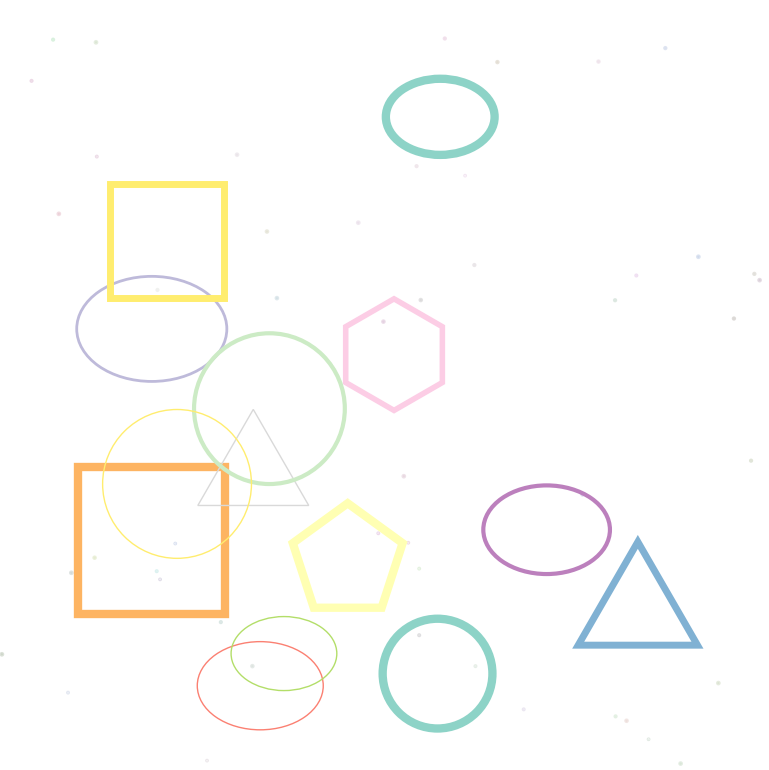[{"shape": "circle", "thickness": 3, "radius": 0.36, "center": [0.568, 0.125]}, {"shape": "oval", "thickness": 3, "radius": 0.35, "center": [0.572, 0.848]}, {"shape": "pentagon", "thickness": 3, "radius": 0.37, "center": [0.452, 0.271]}, {"shape": "oval", "thickness": 1, "radius": 0.49, "center": [0.197, 0.573]}, {"shape": "oval", "thickness": 0.5, "radius": 0.41, "center": [0.338, 0.109]}, {"shape": "triangle", "thickness": 2.5, "radius": 0.45, "center": [0.828, 0.207]}, {"shape": "square", "thickness": 3, "radius": 0.48, "center": [0.197, 0.298]}, {"shape": "oval", "thickness": 0.5, "radius": 0.34, "center": [0.369, 0.151]}, {"shape": "hexagon", "thickness": 2, "radius": 0.36, "center": [0.512, 0.539]}, {"shape": "triangle", "thickness": 0.5, "radius": 0.42, "center": [0.329, 0.385]}, {"shape": "oval", "thickness": 1.5, "radius": 0.41, "center": [0.71, 0.312]}, {"shape": "circle", "thickness": 1.5, "radius": 0.49, "center": [0.35, 0.469]}, {"shape": "circle", "thickness": 0.5, "radius": 0.48, "center": [0.23, 0.372]}, {"shape": "square", "thickness": 2.5, "radius": 0.37, "center": [0.217, 0.687]}]